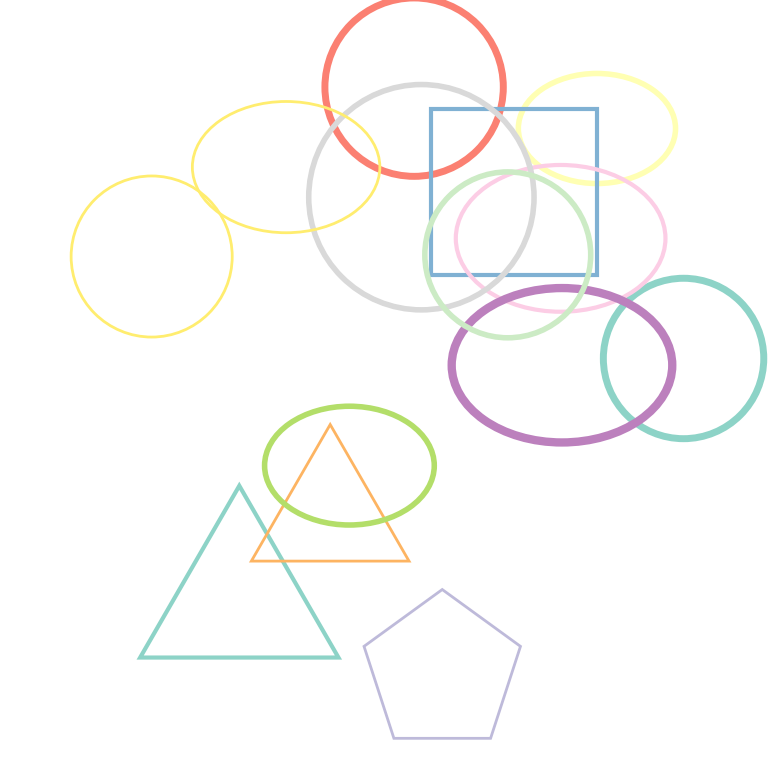[{"shape": "triangle", "thickness": 1.5, "radius": 0.74, "center": [0.311, 0.22]}, {"shape": "circle", "thickness": 2.5, "radius": 0.52, "center": [0.888, 0.534]}, {"shape": "oval", "thickness": 2, "radius": 0.51, "center": [0.775, 0.833]}, {"shape": "pentagon", "thickness": 1, "radius": 0.53, "center": [0.574, 0.128]}, {"shape": "circle", "thickness": 2.5, "radius": 0.58, "center": [0.538, 0.887]}, {"shape": "square", "thickness": 1.5, "radius": 0.54, "center": [0.668, 0.751]}, {"shape": "triangle", "thickness": 1, "radius": 0.59, "center": [0.429, 0.33]}, {"shape": "oval", "thickness": 2, "radius": 0.55, "center": [0.454, 0.395]}, {"shape": "oval", "thickness": 1.5, "radius": 0.68, "center": [0.728, 0.69]}, {"shape": "circle", "thickness": 2, "radius": 0.73, "center": [0.547, 0.744]}, {"shape": "oval", "thickness": 3, "radius": 0.72, "center": [0.73, 0.526]}, {"shape": "circle", "thickness": 2, "radius": 0.54, "center": [0.659, 0.669]}, {"shape": "circle", "thickness": 1, "radius": 0.52, "center": [0.197, 0.667]}, {"shape": "oval", "thickness": 1, "radius": 0.61, "center": [0.372, 0.783]}]